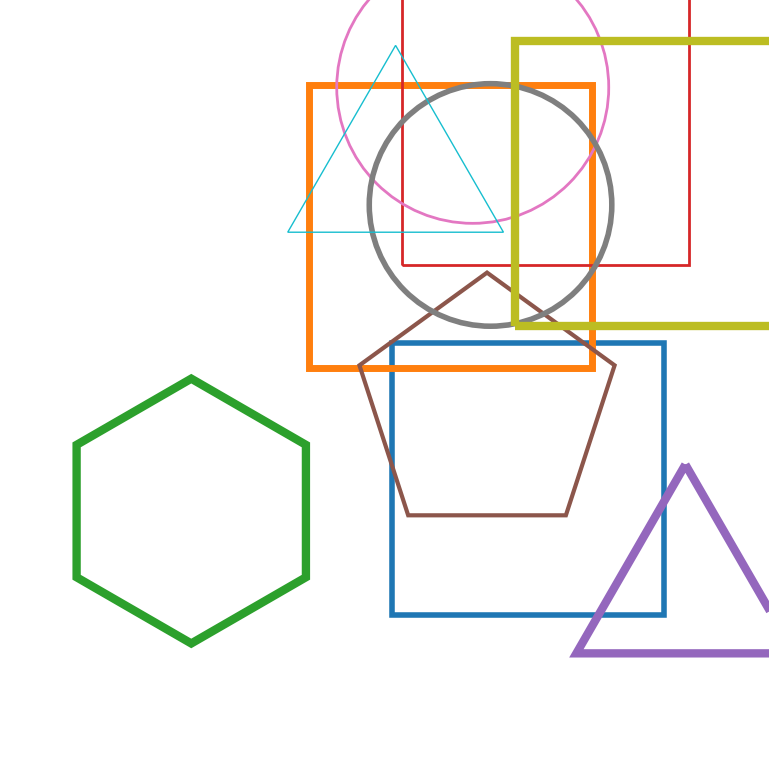[{"shape": "square", "thickness": 2, "radius": 0.88, "center": [0.685, 0.378]}, {"shape": "square", "thickness": 2.5, "radius": 0.92, "center": [0.585, 0.706]}, {"shape": "hexagon", "thickness": 3, "radius": 0.86, "center": [0.248, 0.336]}, {"shape": "square", "thickness": 1, "radius": 0.93, "center": [0.708, 0.842]}, {"shape": "triangle", "thickness": 3, "radius": 0.82, "center": [0.89, 0.233]}, {"shape": "pentagon", "thickness": 1.5, "radius": 0.87, "center": [0.633, 0.472]}, {"shape": "circle", "thickness": 1, "radius": 0.88, "center": [0.614, 0.887]}, {"shape": "circle", "thickness": 2, "radius": 0.79, "center": [0.637, 0.734]}, {"shape": "square", "thickness": 3, "radius": 0.93, "center": [0.854, 0.762]}, {"shape": "triangle", "thickness": 0.5, "radius": 0.81, "center": [0.514, 0.779]}]